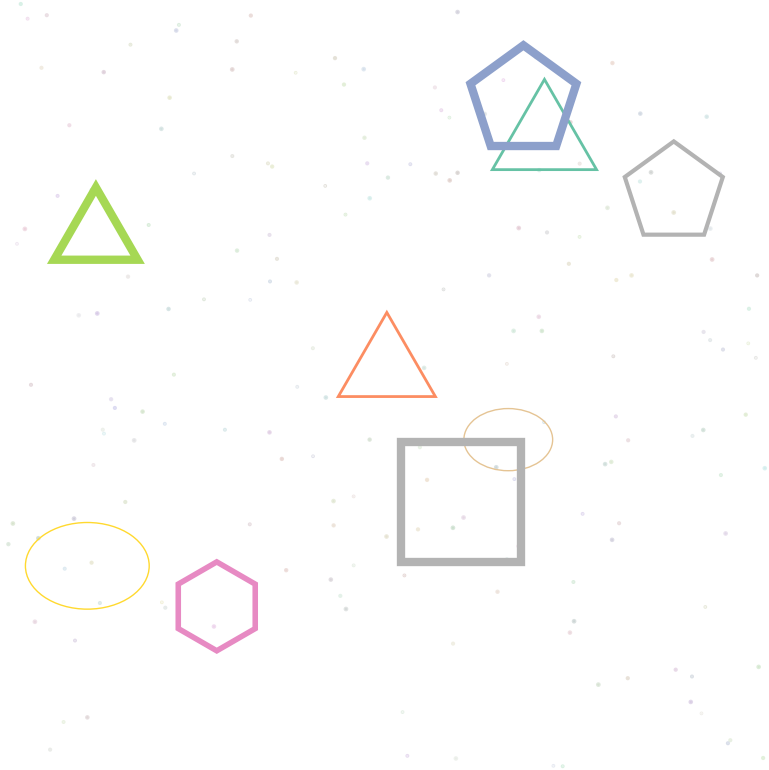[{"shape": "triangle", "thickness": 1, "radius": 0.39, "center": [0.707, 0.819]}, {"shape": "triangle", "thickness": 1, "radius": 0.36, "center": [0.502, 0.521]}, {"shape": "pentagon", "thickness": 3, "radius": 0.36, "center": [0.68, 0.869]}, {"shape": "hexagon", "thickness": 2, "radius": 0.29, "center": [0.281, 0.213]}, {"shape": "triangle", "thickness": 3, "radius": 0.31, "center": [0.125, 0.694]}, {"shape": "oval", "thickness": 0.5, "radius": 0.4, "center": [0.113, 0.265]}, {"shape": "oval", "thickness": 0.5, "radius": 0.29, "center": [0.66, 0.429]}, {"shape": "pentagon", "thickness": 1.5, "radius": 0.33, "center": [0.875, 0.749]}, {"shape": "square", "thickness": 3, "radius": 0.39, "center": [0.599, 0.348]}]